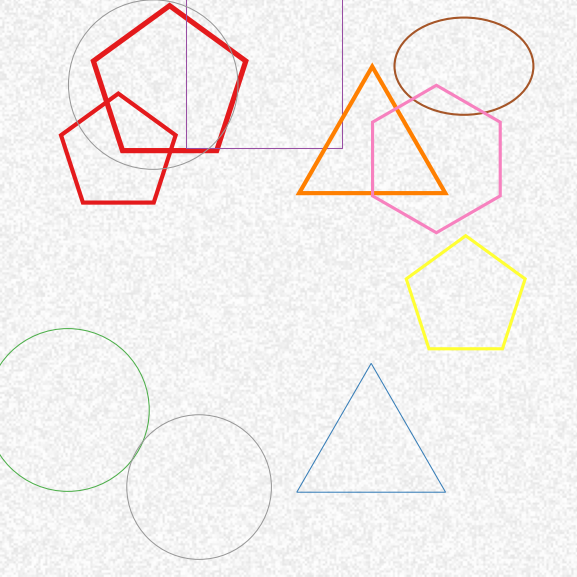[{"shape": "pentagon", "thickness": 2.5, "radius": 0.69, "center": [0.294, 0.851]}, {"shape": "pentagon", "thickness": 2, "radius": 0.52, "center": [0.205, 0.733]}, {"shape": "triangle", "thickness": 0.5, "radius": 0.74, "center": [0.643, 0.221]}, {"shape": "circle", "thickness": 0.5, "radius": 0.7, "center": [0.117, 0.289]}, {"shape": "square", "thickness": 0.5, "radius": 0.67, "center": [0.457, 0.878]}, {"shape": "triangle", "thickness": 2, "radius": 0.73, "center": [0.645, 0.738]}, {"shape": "pentagon", "thickness": 1.5, "radius": 0.54, "center": [0.806, 0.483]}, {"shape": "oval", "thickness": 1, "radius": 0.6, "center": [0.803, 0.885]}, {"shape": "hexagon", "thickness": 1.5, "radius": 0.64, "center": [0.756, 0.724]}, {"shape": "circle", "thickness": 0.5, "radius": 0.73, "center": [0.265, 0.853]}, {"shape": "circle", "thickness": 0.5, "radius": 0.63, "center": [0.345, 0.156]}]